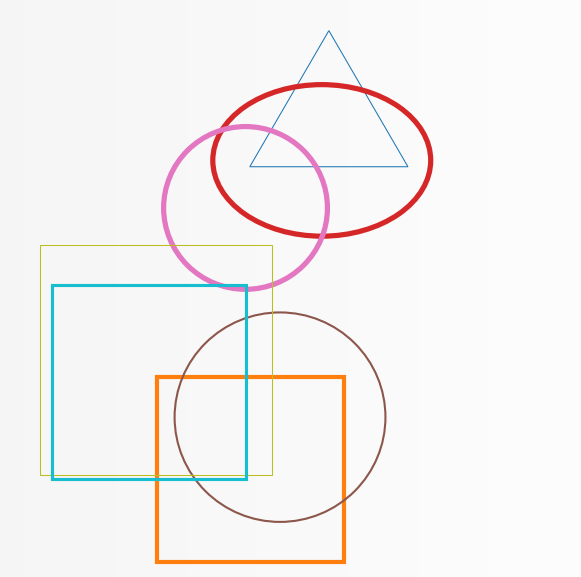[{"shape": "triangle", "thickness": 0.5, "radius": 0.79, "center": [0.566, 0.789]}, {"shape": "square", "thickness": 2, "radius": 0.8, "center": [0.431, 0.186]}, {"shape": "oval", "thickness": 2.5, "radius": 0.94, "center": [0.554, 0.721]}, {"shape": "circle", "thickness": 1, "radius": 0.91, "center": [0.482, 0.277]}, {"shape": "circle", "thickness": 2.5, "radius": 0.7, "center": [0.422, 0.639]}, {"shape": "square", "thickness": 0.5, "radius": 1.0, "center": [0.269, 0.375]}, {"shape": "square", "thickness": 1.5, "radius": 0.84, "center": [0.256, 0.337]}]